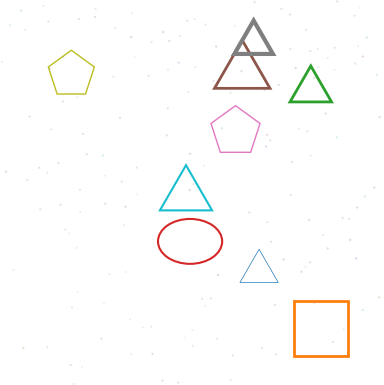[{"shape": "triangle", "thickness": 0.5, "radius": 0.29, "center": [0.673, 0.295]}, {"shape": "square", "thickness": 2, "radius": 0.35, "center": [0.833, 0.147]}, {"shape": "triangle", "thickness": 2, "radius": 0.31, "center": [0.807, 0.766]}, {"shape": "oval", "thickness": 1.5, "radius": 0.42, "center": [0.494, 0.373]}, {"shape": "triangle", "thickness": 2, "radius": 0.42, "center": [0.629, 0.812]}, {"shape": "pentagon", "thickness": 1, "radius": 0.33, "center": [0.612, 0.659]}, {"shape": "triangle", "thickness": 3, "radius": 0.29, "center": [0.659, 0.889]}, {"shape": "pentagon", "thickness": 1, "radius": 0.31, "center": [0.185, 0.807]}, {"shape": "triangle", "thickness": 1.5, "radius": 0.39, "center": [0.483, 0.493]}]